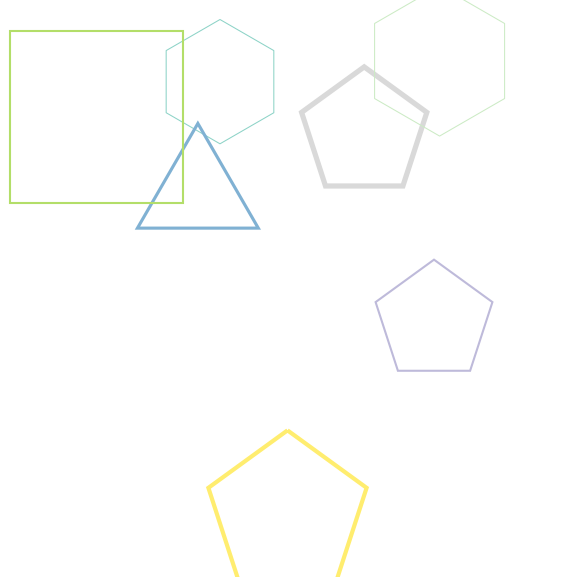[{"shape": "hexagon", "thickness": 0.5, "radius": 0.54, "center": [0.381, 0.858]}, {"shape": "pentagon", "thickness": 1, "radius": 0.53, "center": [0.752, 0.443]}, {"shape": "triangle", "thickness": 1.5, "radius": 0.6, "center": [0.343, 0.665]}, {"shape": "square", "thickness": 1, "radius": 0.75, "center": [0.167, 0.797]}, {"shape": "pentagon", "thickness": 2.5, "radius": 0.57, "center": [0.631, 0.769]}, {"shape": "hexagon", "thickness": 0.5, "radius": 0.65, "center": [0.761, 0.893]}, {"shape": "pentagon", "thickness": 2, "radius": 0.72, "center": [0.498, 0.11]}]